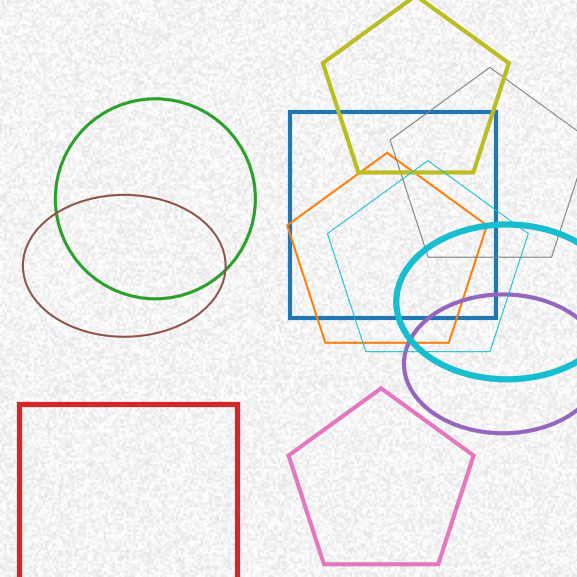[{"shape": "square", "thickness": 2, "radius": 0.89, "center": [0.68, 0.627]}, {"shape": "pentagon", "thickness": 1, "radius": 0.91, "center": [0.67, 0.553]}, {"shape": "circle", "thickness": 1.5, "radius": 0.87, "center": [0.269, 0.655]}, {"shape": "square", "thickness": 2.5, "radius": 0.94, "center": [0.222, 0.111]}, {"shape": "oval", "thickness": 2, "radius": 0.86, "center": [0.871, 0.369]}, {"shape": "oval", "thickness": 1, "radius": 0.88, "center": [0.215, 0.539]}, {"shape": "pentagon", "thickness": 2, "radius": 0.84, "center": [0.66, 0.158]}, {"shape": "pentagon", "thickness": 0.5, "radius": 0.91, "center": [0.848, 0.701]}, {"shape": "pentagon", "thickness": 2, "radius": 0.85, "center": [0.72, 0.837]}, {"shape": "pentagon", "thickness": 0.5, "radius": 0.91, "center": [0.741, 0.538]}, {"shape": "oval", "thickness": 3, "radius": 0.96, "center": [0.878, 0.476]}]